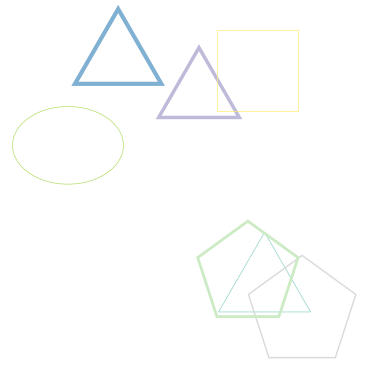[{"shape": "triangle", "thickness": 0.5, "radius": 0.69, "center": [0.687, 0.259]}, {"shape": "triangle", "thickness": 2.5, "radius": 0.6, "center": [0.517, 0.755]}, {"shape": "triangle", "thickness": 3, "radius": 0.65, "center": [0.307, 0.847]}, {"shape": "oval", "thickness": 0.5, "radius": 0.72, "center": [0.177, 0.622]}, {"shape": "pentagon", "thickness": 1, "radius": 0.73, "center": [0.785, 0.19]}, {"shape": "pentagon", "thickness": 2, "radius": 0.69, "center": [0.644, 0.289]}, {"shape": "square", "thickness": 0.5, "radius": 0.53, "center": [0.669, 0.816]}]